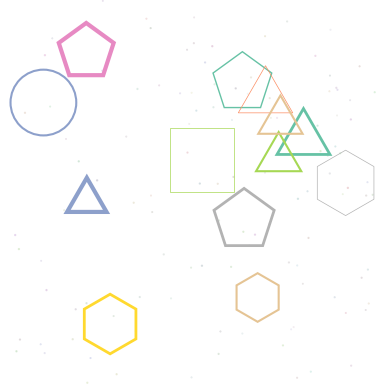[{"shape": "triangle", "thickness": 2, "radius": 0.4, "center": [0.788, 0.639]}, {"shape": "pentagon", "thickness": 1, "radius": 0.4, "center": [0.63, 0.785]}, {"shape": "triangle", "thickness": 0.5, "radius": 0.41, "center": [0.69, 0.748]}, {"shape": "circle", "thickness": 1.5, "radius": 0.43, "center": [0.113, 0.734]}, {"shape": "triangle", "thickness": 3, "radius": 0.3, "center": [0.225, 0.479]}, {"shape": "pentagon", "thickness": 3, "radius": 0.37, "center": [0.224, 0.865]}, {"shape": "square", "thickness": 0.5, "radius": 0.42, "center": [0.525, 0.585]}, {"shape": "triangle", "thickness": 1.5, "radius": 0.34, "center": [0.724, 0.589]}, {"shape": "hexagon", "thickness": 2, "radius": 0.39, "center": [0.286, 0.158]}, {"shape": "hexagon", "thickness": 1.5, "radius": 0.32, "center": [0.669, 0.227]}, {"shape": "triangle", "thickness": 1.5, "radius": 0.33, "center": [0.728, 0.686]}, {"shape": "pentagon", "thickness": 2, "radius": 0.41, "center": [0.634, 0.428]}, {"shape": "hexagon", "thickness": 0.5, "radius": 0.42, "center": [0.898, 0.525]}]